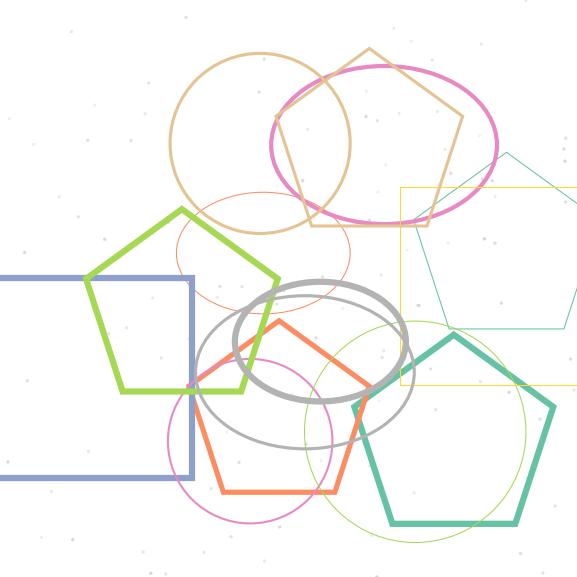[{"shape": "pentagon", "thickness": 0.5, "radius": 0.85, "center": [0.877, 0.566]}, {"shape": "pentagon", "thickness": 3, "radius": 0.91, "center": [0.786, 0.239]}, {"shape": "pentagon", "thickness": 2.5, "radius": 0.82, "center": [0.483, 0.28]}, {"shape": "oval", "thickness": 0.5, "radius": 0.75, "center": [0.456, 0.561]}, {"shape": "square", "thickness": 3, "radius": 0.87, "center": [0.159, 0.344]}, {"shape": "circle", "thickness": 1, "radius": 0.71, "center": [0.433, 0.235]}, {"shape": "oval", "thickness": 2, "radius": 0.98, "center": [0.665, 0.748]}, {"shape": "circle", "thickness": 0.5, "radius": 0.96, "center": [0.719, 0.251]}, {"shape": "pentagon", "thickness": 3, "radius": 0.87, "center": [0.315, 0.462]}, {"shape": "square", "thickness": 0.5, "radius": 0.86, "center": [0.863, 0.504]}, {"shape": "circle", "thickness": 1.5, "radius": 0.78, "center": [0.45, 0.751]}, {"shape": "pentagon", "thickness": 1.5, "radius": 0.85, "center": [0.639, 0.745]}, {"shape": "oval", "thickness": 1.5, "radius": 0.95, "center": [0.528, 0.355]}, {"shape": "oval", "thickness": 3, "radius": 0.74, "center": [0.555, 0.408]}]